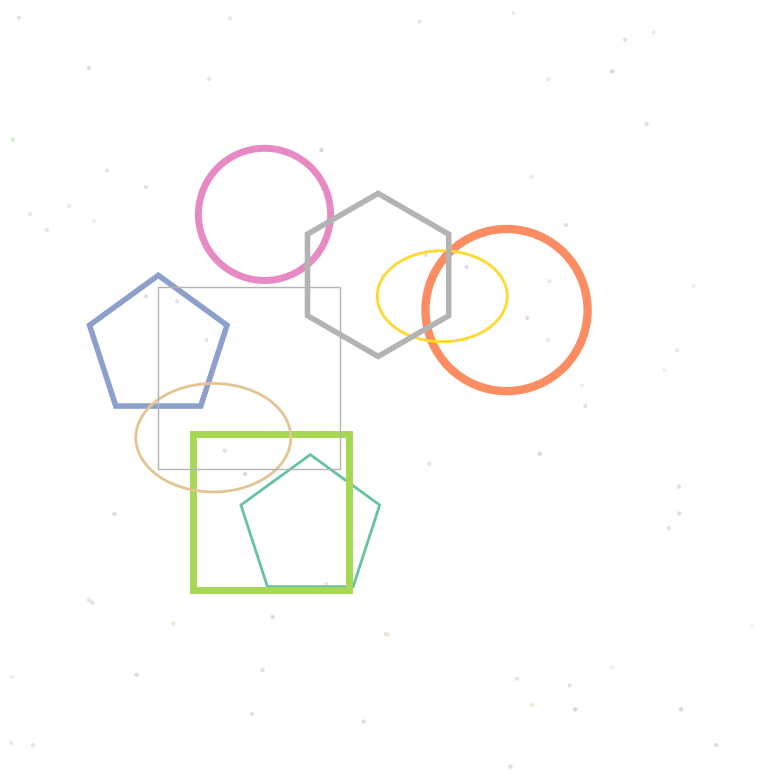[{"shape": "pentagon", "thickness": 1, "radius": 0.47, "center": [0.403, 0.315]}, {"shape": "circle", "thickness": 3, "radius": 0.53, "center": [0.658, 0.597]}, {"shape": "pentagon", "thickness": 2, "radius": 0.47, "center": [0.206, 0.549]}, {"shape": "circle", "thickness": 2.5, "radius": 0.43, "center": [0.344, 0.722]}, {"shape": "square", "thickness": 2.5, "radius": 0.51, "center": [0.352, 0.335]}, {"shape": "oval", "thickness": 1, "radius": 0.42, "center": [0.574, 0.615]}, {"shape": "oval", "thickness": 1, "radius": 0.5, "center": [0.277, 0.432]}, {"shape": "hexagon", "thickness": 2, "radius": 0.53, "center": [0.491, 0.643]}, {"shape": "square", "thickness": 0.5, "radius": 0.59, "center": [0.323, 0.509]}]